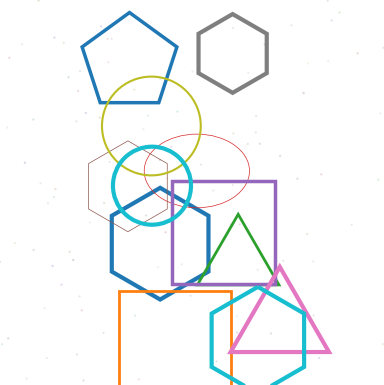[{"shape": "hexagon", "thickness": 3, "radius": 0.73, "center": [0.416, 0.367]}, {"shape": "pentagon", "thickness": 2.5, "radius": 0.65, "center": [0.336, 0.838]}, {"shape": "square", "thickness": 2, "radius": 0.72, "center": [0.454, 0.1]}, {"shape": "triangle", "thickness": 2, "radius": 0.61, "center": [0.619, 0.321]}, {"shape": "oval", "thickness": 0.5, "radius": 0.68, "center": [0.511, 0.556]}, {"shape": "square", "thickness": 2.5, "radius": 0.67, "center": [0.581, 0.397]}, {"shape": "hexagon", "thickness": 0.5, "radius": 0.59, "center": [0.332, 0.516]}, {"shape": "triangle", "thickness": 3, "radius": 0.74, "center": [0.727, 0.159]}, {"shape": "hexagon", "thickness": 3, "radius": 0.51, "center": [0.604, 0.861]}, {"shape": "circle", "thickness": 1.5, "radius": 0.64, "center": [0.393, 0.673]}, {"shape": "hexagon", "thickness": 3, "radius": 0.69, "center": [0.67, 0.116]}, {"shape": "circle", "thickness": 3, "radius": 0.51, "center": [0.395, 0.518]}]